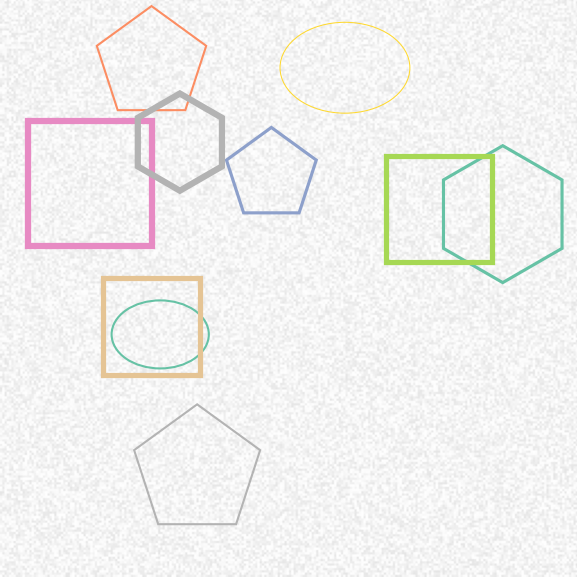[{"shape": "oval", "thickness": 1, "radius": 0.42, "center": [0.277, 0.42]}, {"shape": "hexagon", "thickness": 1.5, "radius": 0.59, "center": [0.871, 0.628]}, {"shape": "pentagon", "thickness": 1, "radius": 0.5, "center": [0.262, 0.889]}, {"shape": "pentagon", "thickness": 1.5, "radius": 0.41, "center": [0.47, 0.697]}, {"shape": "square", "thickness": 3, "radius": 0.54, "center": [0.156, 0.681]}, {"shape": "square", "thickness": 2.5, "radius": 0.46, "center": [0.76, 0.637]}, {"shape": "oval", "thickness": 0.5, "radius": 0.56, "center": [0.597, 0.882]}, {"shape": "square", "thickness": 2.5, "radius": 0.42, "center": [0.262, 0.434]}, {"shape": "hexagon", "thickness": 3, "radius": 0.42, "center": [0.311, 0.753]}, {"shape": "pentagon", "thickness": 1, "radius": 0.57, "center": [0.341, 0.184]}]